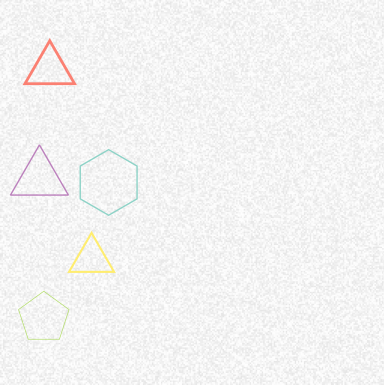[{"shape": "hexagon", "thickness": 1, "radius": 0.43, "center": [0.282, 0.526]}, {"shape": "triangle", "thickness": 2, "radius": 0.37, "center": [0.129, 0.82]}, {"shape": "pentagon", "thickness": 0.5, "radius": 0.34, "center": [0.114, 0.175]}, {"shape": "triangle", "thickness": 1, "radius": 0.43, "center": [0.102, 0.537]}, {"shape": "triangle", "thickness": 1.5, "radius": 0.34, "center": [0.238, 0.328]}]